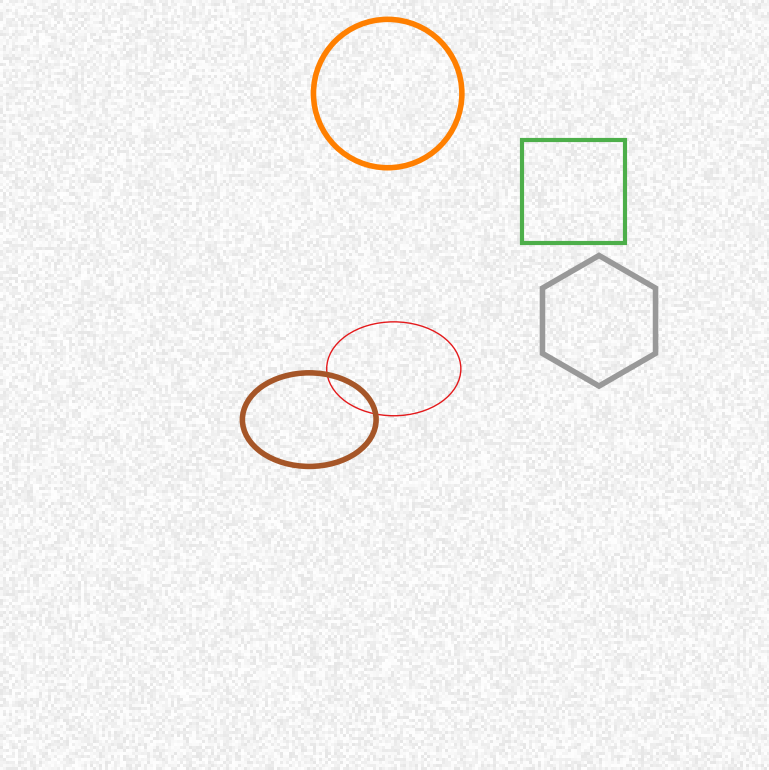[{"shape": "oval", "thickness": 0.5, "radius": 0.44, "center": [0.511, 0.521]}, {"shape": "square", "thickness": 1.5, "radius": 0.33, "center": [0.744, 0.752]}, {"shape": "circle", "thickness": 2, "radius": 0.48, "center": [0.503, 0.879]}, {"shape": "oval", "thickness": 2, "radius": 0.43, "center": [0.402, 0.455]}, {"shape": "hexagon", "thickness": 2, "radius": 0.42, "center": [0.778, 0.583]}]